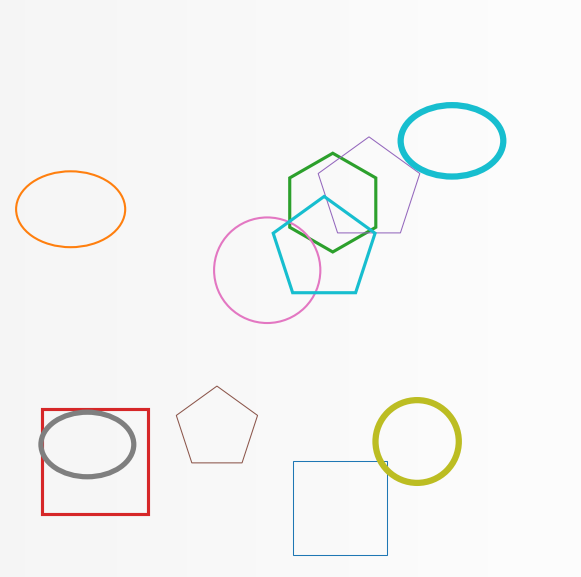[{"shape": "square", "thickness": 0.5, "radius": 0.4, "center": [0.586, 0.12]}, {"shape": "oval", "thickness": 1, "radius": 0.47, "center": [0.122, 0.637]}, {"shape": "hexagon", "thickness": 1.5, "radius": 0.43, "center": [0.573, 0.648]}, {"shape": "square", "thickness": 1.5, "radius": 0.45, "center": [0.163, 0.2]}, {"shape": "pentagon", "thickness": 0.5, "radius": 0.46, "center": [0.635, 0.67]}, {"shape": "pentagon", "thickness": 0.5, "radius": 0.37, "center": [0.373, 0.257]}, {"shape": "circle", "thickness": 1, "radius": 0.46, "center": [0.46, 0.531]}, {"shape": "oval", "thickness": 2.5, "radius": 0.4, "center": [0.15, 0.229]}, {"shape": "circle", "thickness": 3, "radius": 0.36, "center": [0.718, 0.235]}, {"shape": "oval", "thickness": 3, "radius": 0.44, "center": [0.778, 0.755]}, {"shape": "pentagon", "thickness": 1.5, "radius": 0.46, "center": [0.558, 0.567]}]